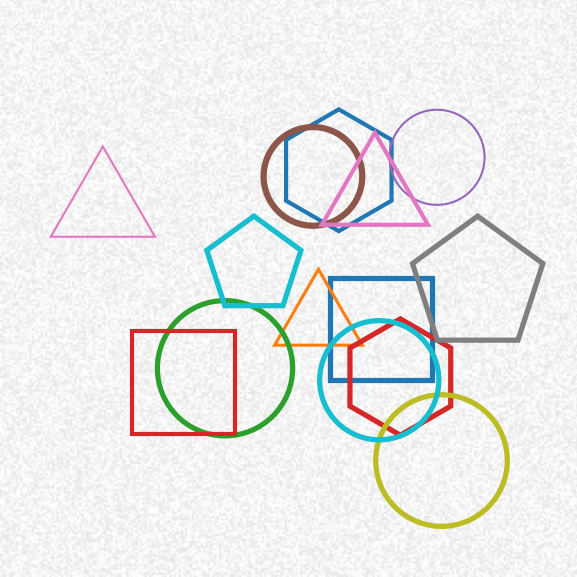[{"shape": "square", "thickness": 2.5, "radius": 0.44, "center": [0.66, 0.429]}, {"shape": "hexagon", "thickness": 2, "radius": 0.53, "center": [0.587, 0.704]}, {"shape": "triangle", "thickness": 1.5, "radius": 0.44, "center": [0.551, 0.445]}, {"shape": "circle", "thickness": 2.5, "radius": 0.59, "center": [0.39, 0.362]}, {"shape": "hexagon", "thickness": 2.5, "radius": 0.5, "center": [0.693, 0.346]}, {"shape": "square", "thickness": 2, "radius": 0.45, "center": [0.318, 0.337]}, {"shape": "circle", "thickness": 1, "radius": 0.41, "center": [0.757, 0.727]}, {"shape": "circle", "thickness": 3, "radius": 0.43, "center": [0.542, 0.694]}, {"shape": "triangle", "thickness": 2, "radius": 0.53, "center": [0.649, 0.663]}, {"shape": "triangle", "thickness": 1, "radius": 0.52, "center": [0.178, 0.641]}, {"shape": "pentagon", "thickness": 2.5, "radius": 0.59, "center": [0.827, 0.506]}, {"shape": "circle", "thickness": 2.5, "radius": 0.57, "center": [0.765, 0.202]}, {"shape": "pentagon", "thickness": 2.5, "radius": 0.43, "center": [0.44, 0.539]}, {"shape": "circle", "thickness": 2.5, "radius": 0.52, "center": [0.657, 0.341]}]